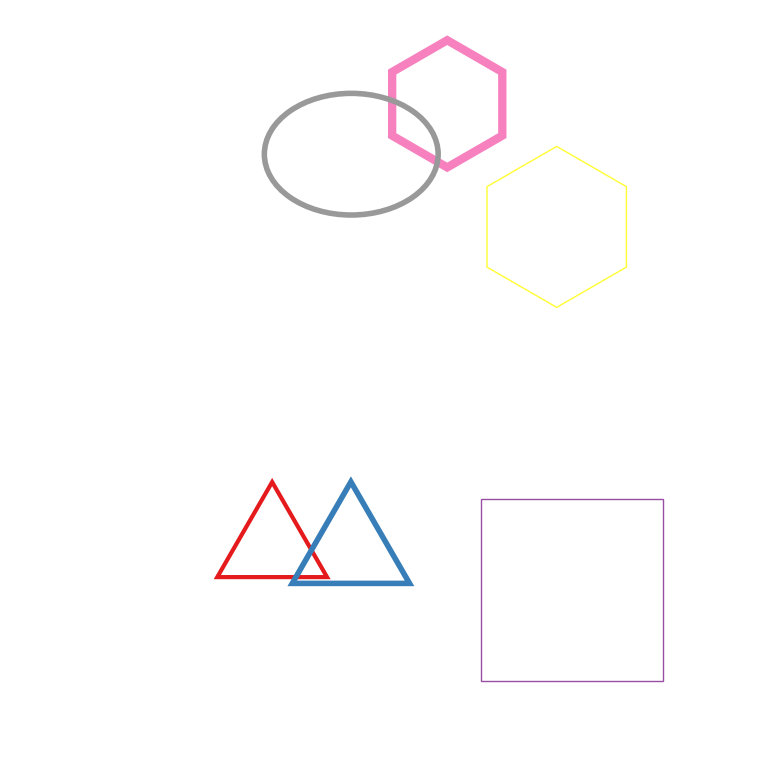[{"shape": "triangle", "thickness": 1.5, "radius": 0.41, "center": [0.353, 0.292]}, {"shape": "triangle", "thickness": 2, "radius": 0.44, "center": [0.456, 0.286]}, {"shape": "square", "thickness": 0.5, "radius": 0.59, "center": [0.743, 0.233]}, {"shape": "hexagon", "thickness": 0.5, "radius": 0.52, "center": [0.723, 0.705]}, {"shape": "hexagon", "thickness": 3, "radius": 0.41, "center": [0.581, 0.865]}, {"shape": "oval", "thickness": 2, "radius": 0.56, "center": [0.456, 0.8]}]